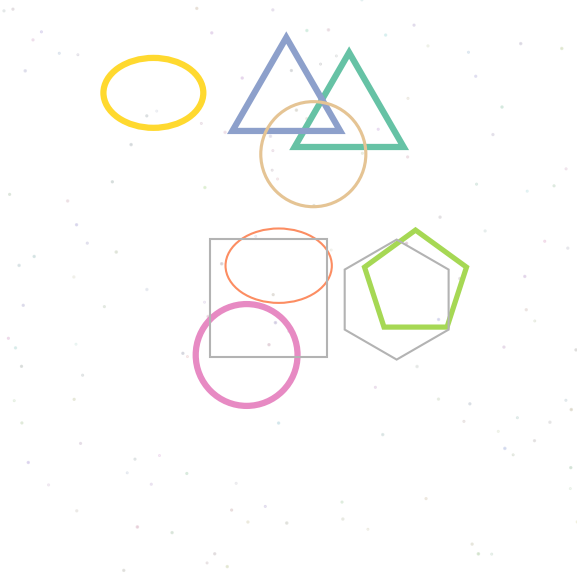[{"shape": "triangle", "thickness": 3, "radius": 0.55, "center": [0.605, 0.799]}, {"shape": "oval", "thickness": 1, "radius": 0.46, "center": [0.483, 0.539]}, {"shape": "triangle", "thickness": 3, "radius": 0.54, "center": [0.496, 0.826]}, {"shape": "circle", "thickness": 3, "radius": 0.44, "center": [0.427, 0.384]}, {"shape": "pentagon", "thickness": 2.5, "radius": 0.46, "center": [0.72, 0.508]}, {"shape": "oval", "thickness": 3, "radius": 0.43, "center": [0.266, 0.838]}, {"shape": "circle", "thickness": 1.5, "radius": 0.45, "center": [0.543, 0.732]}, {"shape": "square", "thickness": 1, "radius": 0.51, "center": [0.465, 0.483]}, {"shape": "hexagon", "thickness": 1, "radius": 0.52, "center": [0.687, 0.48]}]